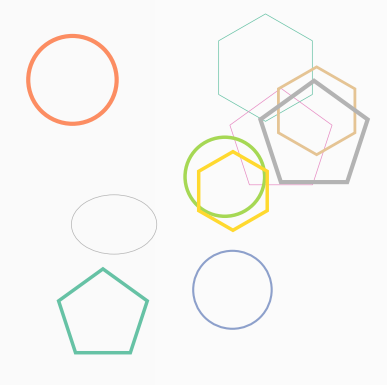[{"shape": "pentagon", "thickness": 2.5, "radius": 0.6, "center": [0.266, 0.181]}, {"shape": "hexagon", "thickness": 0.5, "radius": 0.7, "center": [0.685, 0.824]}, {"shape": "circle", "thickness": 3, "radius": 0.57, "center": [0.187, 0.793]}, {"shape": "circle", "thickness": 1.5, "radius": 0.51, "center": [0.6, 0.247]}, {"shape": "pentagon", "thickness": 0.5, "radius": 0.69, "center": [0.725, 0.632]}, {"shape": "circle", "thickness": 2.5, "radius": 0.51, "center": [0.58, 0.541]}, {"shape": "hexagon", "thickness": 2.5, "radius": 0.51, "center": [0.601, 0.504]}, {"shape": "hexagon", "thickness": 2, "radius": 0.57, "center": [0.817, 0.712]}, {"shape": "oval", "thickness": 0.5, "radius": 0.55, "center": [0.294, 0.417]}, {"shape": "pentagon", "thickness": 3, "radius": 0.73, "center": [0.81, 0.645]}]